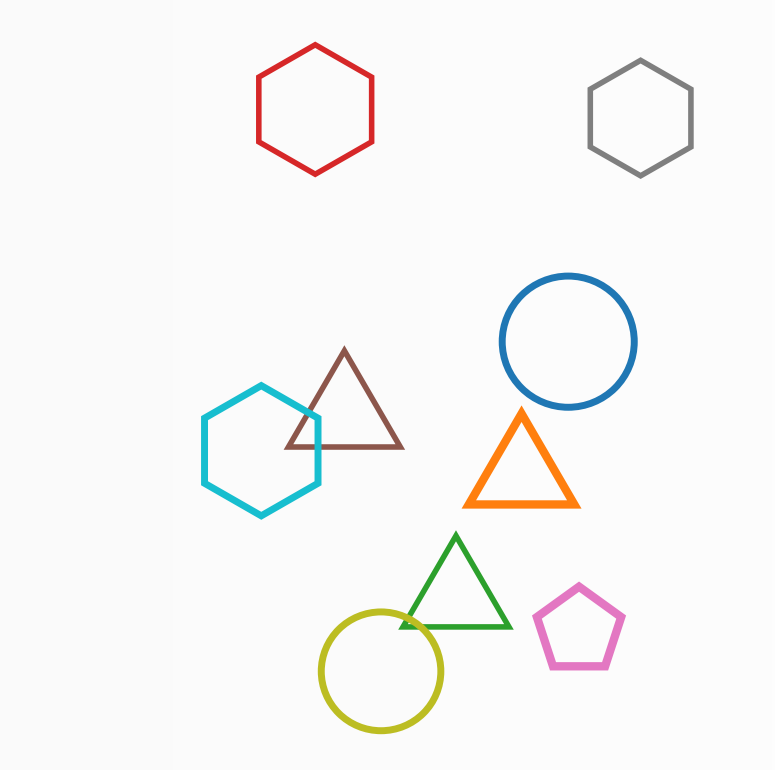[{"shape": "circle", "thickness": 2.5, "radius": 0.43, "center": [0.733, 0.556]}, {"shape": "triangle", "thickness": 3, "radius": 0.39, "center": [0.673, 0.384]}, {"shape": "triangle", "thickness": 2, "radius": 0.39, "center": [0.588, 0.225]}, {"shape": "hexagon", "thickness": 2, "radius": 0.42, "center": [0.407, 0.858]}, {"shape": "triangle", "thickness": 2, "radius": 0.42, "center": [0.444, 0.461]}, {"shape": "pentagon", "thickness": 3, "radius": 0.29, "center": [0.747, 0.181]}, {"shape": "hexagon", "thickness": 2, "radius": 0.37, "center": [0.827, 0.847]}, {"shape": "circle", "thickness": 2.5, "radius": 0.39, "center": [0.492, 0.128]}, {"shape": "hexagon", "thickness": 2.5, "radius": 0.42, "center": [0.337, 0.415]}]